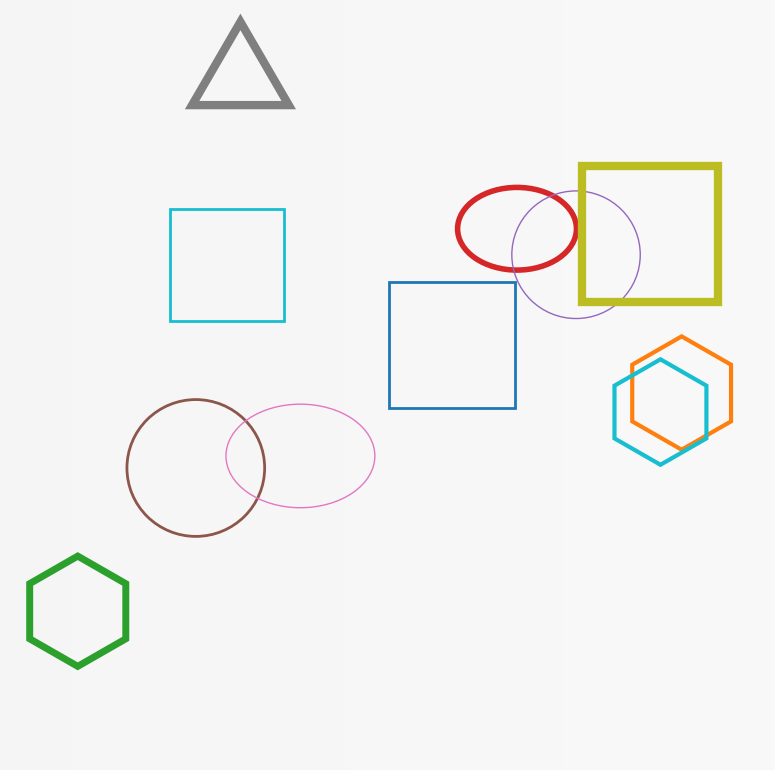[{"shape": "square", "thickness": 1, "radius": 0.41, "center": [0.583, 0.552]}, {"shape": "hexagon", "thickness": 1.5, "radius": 0.37, "center": [0.88, 0.49]}, {"shape": "hexagon", "thickness": 2.5, "radius": 0.36, "center": [0.1, 0.206]}, {"shape": "oval", "thickness": 2, "radius": 0.38, "center": [0.667, 0.703]}, {"shape": "circle", "thickness": 0.5, "radius": 0.41, "center": [0.743, 0.669]}, {"shape": "circle", "thickness": 1, "radius": 0.44, "center": [0.253, 0.392]}, {"shape": "oval", "thickness": 0.5, "radius": 0.48, "center": [0.388, 0.408]}, {"shape": "triangle", "thickness": 3, "radius": 0.36, "center": [0.31, 0.9]}, {"shape": "square", "thickness": 3, "radius": 0.44, "center": [0.839, 0.696]}, {"shape": "hexagon", "thickness": 1.5, "radius": 0.34, "center": [0.852, 0.465]}, {"shape": "square", "thickness": 1, "radius": 0.37, "center": [0.293, 0.656]}]